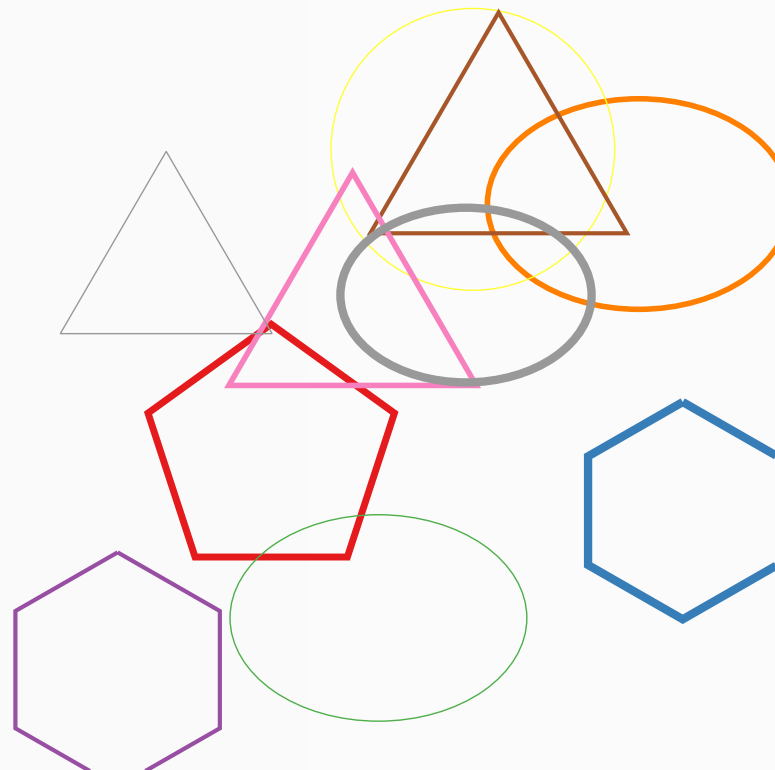[{"shape": "pentagon", "thickness": 2.5, "radius": 0.84, "center": [0.35, 0.412]}, {"shape": "hexagon", "thickness": 3, "radius": 0.71, "center": [0.881, 0.337]}, {"shape": "oval", "thickness": 0.5, "radius": 0.96, "center": [0.488, 0.197]}, {"shape": "hexagon", "thickness": 1.5, "radius": 0.76, "center": [0.152, 0.13]}, {"shape": "oval", "thickness": 2, "radius": 0.98, "center": [0.824, 0.735]}, {"shape": "circle", "thickness": 0.5, "radius": 0.92, "center": [0.61, 0.806]}, {"shape": "triangle", "thickness": 1.5, "radius": 0.96, "center": [0.643, 0.793]}, {"shape": "triangle", "thickness": 2, "radius": 0.92, "center": [0.455, 0.592]}, {"shape": "triangle", "thickness": 0.5, "radius": 0.79, "center": [0.214, 0.646]}, {"shape": "oval", "thickness": 3, "radius": 0.81, "center": [0.601, 0.617]}]